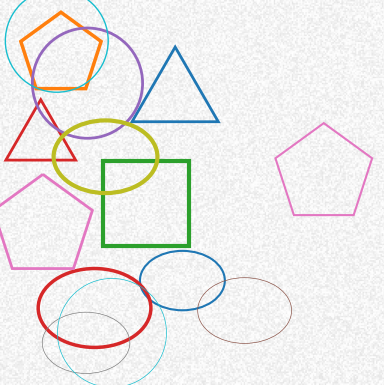[{"shape": "triangle", "thickness": 2, "radius": 0.65, "center": [0.455, 0.748]}, {"shape": "oval", "thickness": 1.5, "radius": 0.55, "center": [0.474, 0.271]}, {"shape": "pentagon", "thickness": 2.5, "radius": 0.55, "center": [0.158, 0.858]}, {"shape": "square", "thickness": 3, "radius": 0.56, "center": [0.379, 0.471]}, {"shape": "oval", "thickness": 2.5, "radius": 0.73, "center": [0.246, 0.2]}, {"shape": "triangle", "thickness": 2, "radius": 0.52, "center": [0.106, 0.636]}, {"shape": "circle", "thickness": 2, "radius": 0.72, "center": [0.227, 0.784]}, {"shape": "oval", "thickness": 0.5, "radius": 0.61, "center": [0.635, 0.193]}, {"shape": "pentagon", "thickness": 2, "radius": 0.68, "center": [0.111, 0.412]}, {"shape": "pentagon", "thickness": 1.5, "radius": 0.66, "center": [0.841, 0.548]}, {"shape": "oval", "thickness": 0.5, "radius": 0.57, "center": [0.223, 0.109]}, {"shape": "oval", "thickness": 3, "radius": 0.67, "center": [0.274, 0.593]}, {"shape": "circle", "thickness": 0.5, "radius": 0.71, "center": [0.291, 0.135]}, {"shape": "circle", "thickness": 1, "radius": 0.67, "center": [0.147, 0.894]}]